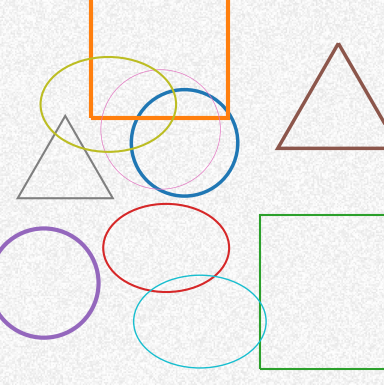[{"shape": "circle", "thickness": 2.5, "radius": 0.69, "center": [0.479, 0.629]}, {"shape": "square", "thickness": 3, "radius": 0.9, "center": [0.414, 0.872]}, {"shape": "square", "thickness": 1.5, "radius": 1.0, "center": [0.876, 0.241]}, {"shape": "oval", "thickness": 1.5, "radius": 0.82, "center": [0.432, 0.356]}, {"shape": "circle", "thickness": 3, "radius": 0.71, "center": [0.114, 0.265]}, {"shape": "triangle", "thickness": 2.5, "radius": 0.91, "center": [0.879, 0.706]}, {"shape": "circle", "thickness": 0.5, "radius": 0.78, "center": [0.417, 0.664]}, {"shape": "triangle", "thickness": 1.5, "radius": 0.71, "center": [0.169, 0.556]}, {"shape": "oval", "thickness": 1.5, "radius": 0.88, "center": [0.281, 0.729]}, {"shape": "oval", "thickness": 1, "radius": 0.86, "center": [0.519, 0.165]}]